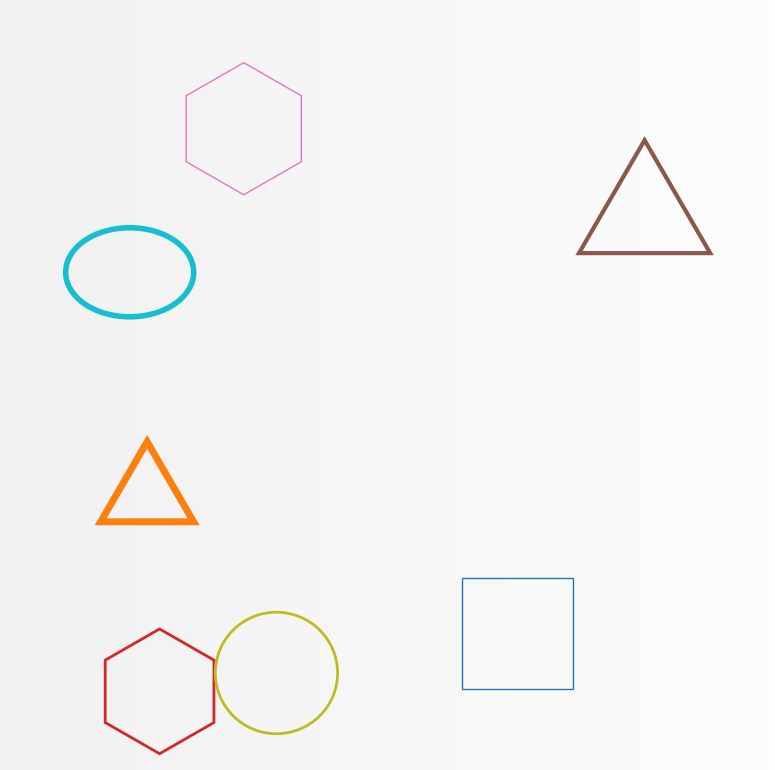[{"shape": "square", "thickness": 0.5, "radius": 0.36, "center": [0.668, 0.177]}, {"shape": "triangle", "thickness": 2.5, "radius": 0.35, "center": [0.19, 0.357]}, {"shape": "hexagon", "thickness": 1, "radius": 0.41, "center": [0.206, 0.102]}, {"shape": "triangle", "thickness": 1.5, "radius": 0.49, "center": [0.832, 0.72]}, {"shape": "hexagon", "thickness": 0.5, "radius": 0.43, "center": [0.315, 0.833]}, {"shape": "circle", "thickness": 1, "radius": 0.39, "center": [0.357, 0.126]}, {"shape": "oval", "thickness": 2, "radius": 0.41, "center": [0.167, 0.646]}]